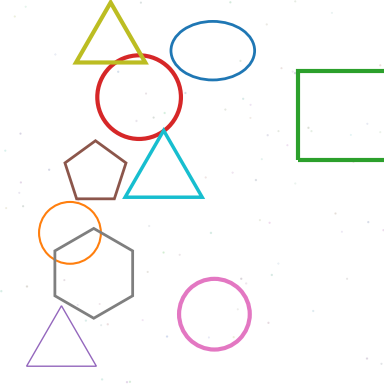[{"shape": "oval", "thickness": 2, "radius": 0.54, "center": [0.553, 0.868]}, {"shape": "circle", "thickness": 1.5, "radius": 0.4, "center": [0.182, 0.395]}, {"shape": "square", "thickness": 3, "radius": 0.58, "center": [0.89, 0.701]}, {"shape": "circle", "thickness": 3, "radius": 0.54, "center": [0.361, 0.748]}, {"shape": "triangle", "thickness": 1, "radius": 0.52, "center": [0.16, 0.101]}, {"shape": "pentagon", "thickness": 2, "radius": 0.42, "center": [0.248, 0.551]}, {"shape": "circle", "thickness": 3, "radius": 0.46, "center": [0.557, 0.184]}, {"shape": "hexagon", "thickness": 2, "radius": 0.58, "center": [0.244, 0.29]}, {"shape": "triangle", "thickness": 3, "radius": 0.52, "center": [0.287, 0.89]}, {"shape": "triangle", "thickness": 2.5, "radius": 0.58, "center": [0.425, 0.546]}]